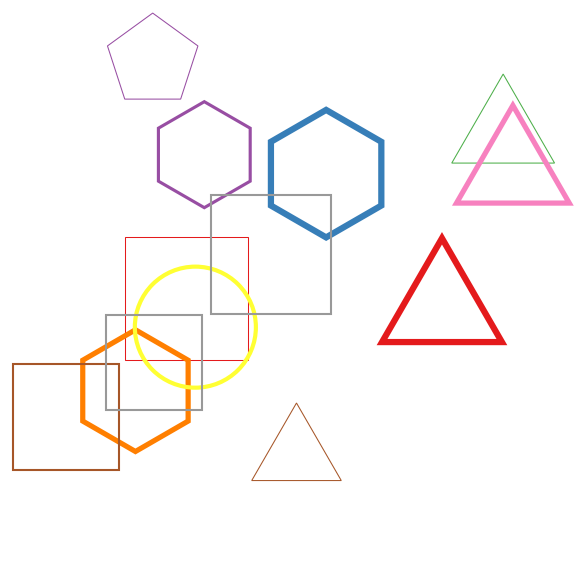[{"shape": "square", "thickness": 0.5, "radius": 0.53, "center": [0.323, 0.483]}, {"shape": "triangle", "thickness": 3, "radius": 0.6, "center": [0.765, 0.467]}, {"shape": "hexagon", "thickness": 3, "radius": 0.55, "center": [0.565, 0.698]}, {"shape": "triangle", "thickness": 0.5, "radius": 0.51, "center": [0.871, 0.768]}, {"shape": "pentagon", "thickness": 0.5, "radius": 0.41, "center": [0.264, 0.894]}, {"shape": "hexagon", "thickness": 1.5, "radius": 0.46, "center": [0.354, 0.731]}, {"shape": "hexagon", "thickness": 2.5, "radius": 0.53, "center": [0.235, 0.323]}, {"shape": "circle", "thickness": 2, "radius": 0.52, "center": [0.338, 0.433]}, {"shape": "triangle", "thickness": 0.5, "radius": 0.45, "center": [0.513, 0.212]}, {"shape": "square", "thickness": 1, "radius": 0.46, "center": [0.114, 0.276]}, {"shape": "triangle", "thickness": 2.5, "radius": 0.56, "center": [0.888, 0.704]}, {"shape": "square", "thickness": 1, "radius": 0.52, "center": [0.469, 0.558]}, {"shape": "square", "thickness": 1, "radius": 0.41, "center": [0.267, 0.371]}]